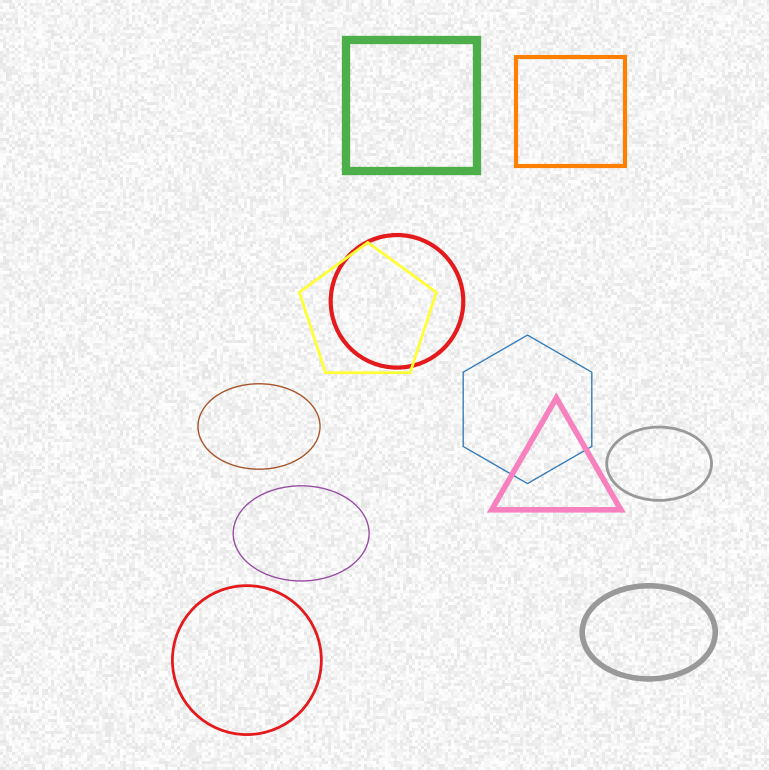[{"shape": "circle", "thickness": 1, "radius": 0.48, "center": [0.321, 0.143]}, {"shape": "circle", "thickness": 1.5, "radius": 0.43, "center": [0.516, 0.609]}, {"shape": "hexagon", "thickness": 0.5, "radius": 0.48, "center": [0.685, 0.468]}, {"shape": "square", "thickness": 3, "radius": 0.43, "center": [0.534, 0.863]}, {"shape": "oval", "thickness": 0.5, "radius": 0.44, "center": [0.391, 0.307]}, {"shape": "square", "thickness": 1.5, "radius": 0.35, "center": [0.741, 0.855]}, {"shape": "pentagon", "thickness": 1, "radius": 0.47, "center": [0.478, 0.592]}, {"shape": "oval", "thickness": 0.5, "radius": 0.4, "center": [0.336, 0.446]}, {"shape": "triangle", "thickness": 2, "radius": 0.48, "center": [0.722, 0.386]}, {"shape": "oval", "thickness": 2, "radius": 0.43, "center": [0.843, 0.179]}, {"shape": "oval", "thickness": 1, "radius": 0.34, "center": [0.856, 0.398]}]